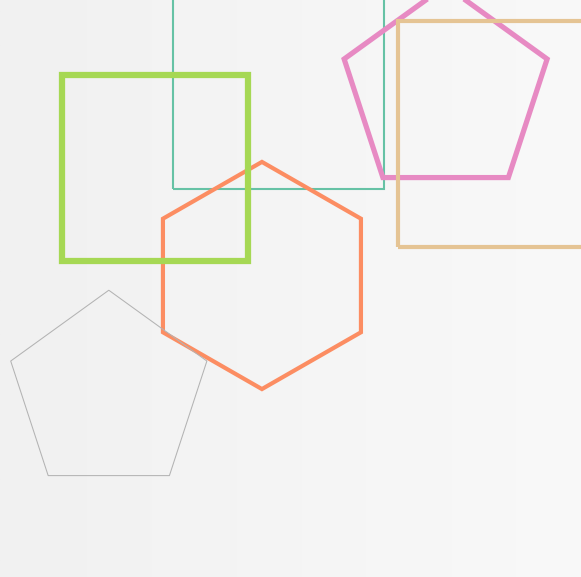[{"shape": "square", "thickness": 1, "radius": 0.91, "center": [0.479, 0.853]}, {"shape": "hexagon", "thickness": 2, "radius": 0.98, "center": [0.451, 0.522]}, {"shape": "pentagon", "thickness": 2.5, "radius": 0.92, "center": [0.767, 0.84]}, {"shape": "square", "thickness": 3, "radius": 0.8, "center": [0.267, 0.708]}, {"shape": "square", "thickness": 2, "radius": 0.98, "center": [0.881, 0.768]}, {"shape": "pentagon", "thickness": 0.5, "radius": 0.89, "center": [0.187, 0.319]}]